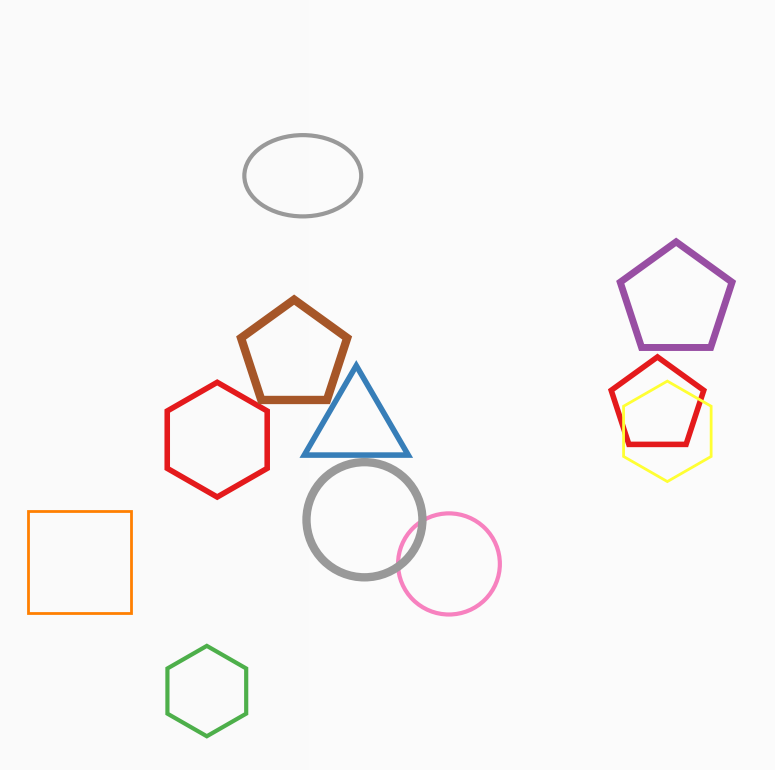[{"shape": "hexagon", "thickness": 2, "radius": 0.37, "center": [0.28, 0.429]}, {"shape": "pentagon", "thickness": 2, "radius": 0.31, "center": [0.848, 0.474]}, {"shape": "triangle", "thickness": 2, "radius": 0.39, "center": [0.46, 0.448]}, {"shape": "hexagon", "thickness": 1.5, "radius": 0.29, "center": [0.267, 0.103]}, {"shape": "pentagon", "thickness": 2.5, "radius": 0.38, "center": [0.872, 0.61]}, {"shape": "square", "thickness": 1, "radius": 0.33, "center": [0.103, 0.27]}, {"shape": "hexagon", "thickness": 1, "radius": 0.33, "center": [0.861, 0.44]}, {"shape": "pentagon", "thickness": 3, "radius": 0.36, "center": [0.38, 0.539]}, {"shape": "circle", "thickness": 1.5, "radius": 0.33, "center": [0.579, 0.268]}, {"shape": "oval", "thickness": 1.5, "radius": 0.38, "center": [0.391, 0.772]}, {"shape": "circle", "thickness": 3, "radius": 0.37, "center": [0.47, 0.325]}]